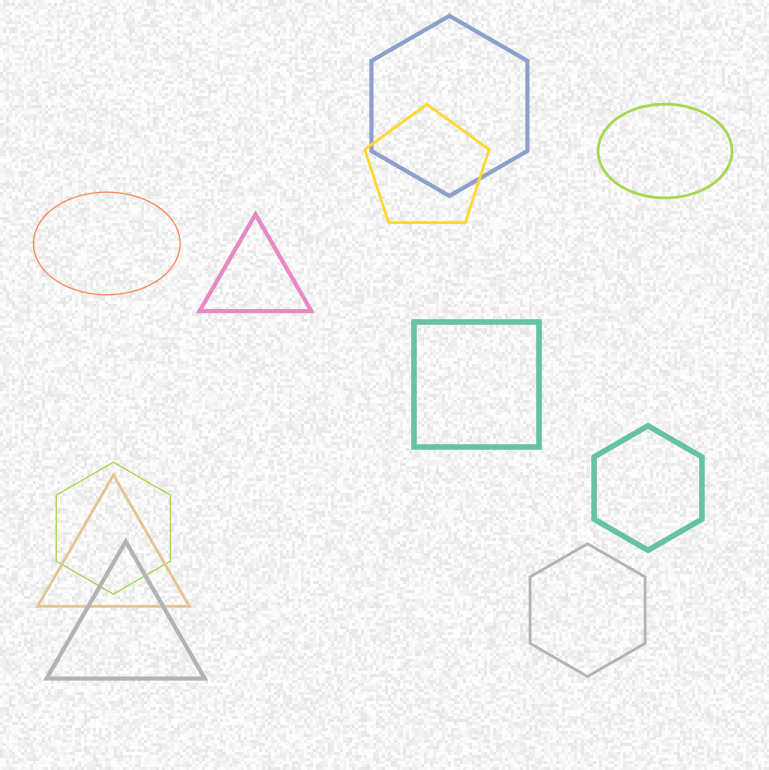[{"shape": "hexagon", "thickness": 2, "radius": 0.4, "center": [0.842, 0.366]}, {"shape": "square", "thickness": 2, "radius": 0.41, "center": [0.619, 0.501]}, {"shape": "oval", "thickness": 0.5, "radius": 0.48, "center": [0.139, 0.684]}, {"shape": "hexagon", "thickness": 1.5, "radius": 0.58, "center": [0.584, 0.862]}, {"shape": "triangle", "thickness": 1.5, "radius": 0.42, "center": [0.332, 0.638]}, {"shape": "oval", "thickness": 1, "radius": 0.43, "center": [0.864, 0.804]}, {"shape": "hexagon", "thickness": 0.5, "radius": 0.43, "center": [0.147, 0.314]}, {"shape": "pentagon", "thickness": 1, "radius": 0.42, "center": [0.554, 0.78]}, {"shape": "triangle", "thickness": 1, "radius": 0.57, "center": [0.147, 0.269]}, {"shape": "hexagon", "thickness": 1, "radius": 0.43, "center": [0.763, 0.208]}, {"shape": "triangle", "thickness": 1.5, "radius": 0.59, "center": [0.163, 0.178]}]